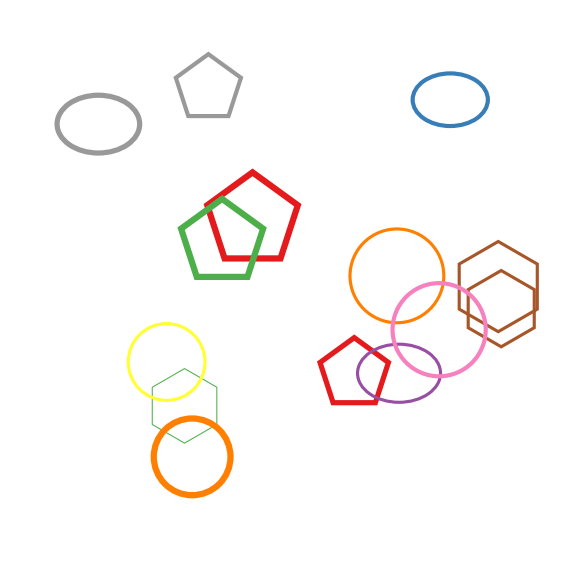[{"shape": "pentagon", "thickness": 2.5, "radius": 0.31, "center": [0.613, 0.352]}, {"shape": "pentagon", "thickness": 3, "radius": 0.41, "center": [0.437, 0.618]}, {"shape": "oval", "thickness": 2, "radius": 0.33, "center": [0.78, 0.826]}, {"shape": "hexagon", "thickness": 0.5, "radius": 0.32, "center": [0.32, 0.296]}, {"shape": "pentagon", "thickness": 3, "radius": 0.37, "center": [0.385, 0.58]}, {"shape": "oval", "thickness": 1.5, "radius": 0.36, "center": [0.691, 0.353]}, {"shape": "circle", "thickness": 3, "radius": 0.33, "center": [0.333, 0.208]}, {"shape": "circle", "thickness": 1.5, "radius": 0.41, "center": [0.687, 0.521]}, {"shape": "circle", "thickness": 1.5, "radius": 0.33, "center": [0.288, 0.372]}, {"shape": "hexagon", "thickness": 1.5, "radius": 0.33, "center": [0.868, 0.465]}, {"shape": "hexagon", "thickness": 1.5, "radius": 0.39, "center": [0.863, 0.503]}, {"shape": "circle", "thickness": 2, "radius": 0.4, "center": [0.76, 0.428]}, {"shape": "pentagon", "thickness": 2, "radius": 0.3, "center": [0.361, 0.846]}, {"shape": "oval", "thickness": 2.5, "radius": 0.36, "center": [0.17, 0.784]}]